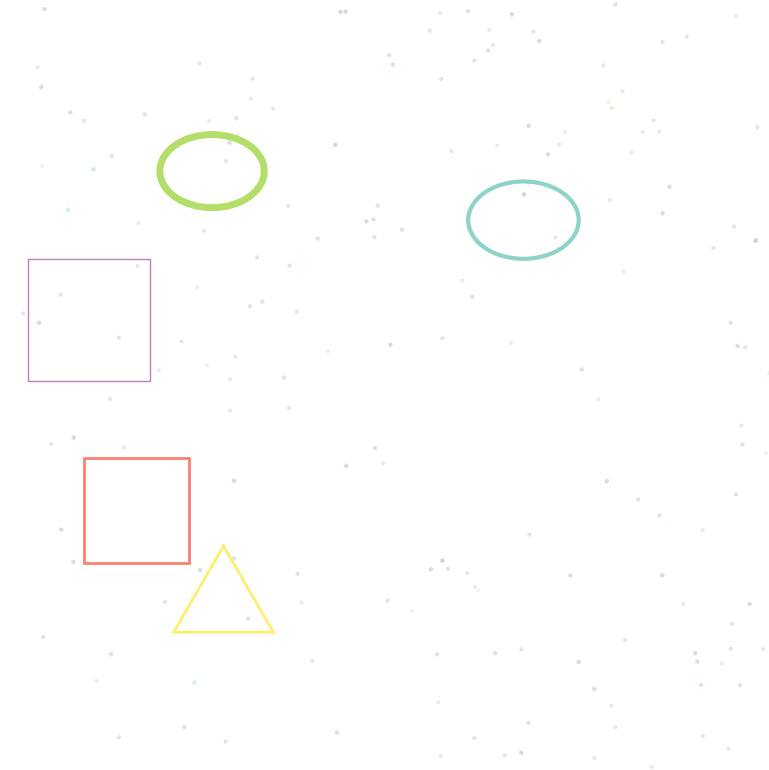[{"shape": "oval", "thickness": 1.5, "radius": 0.36, "center": [0.68, 0.714]}, {"shape": "square", "thickness": 1, "radius": 0.34, "center": [0.177, 0.336]}, {"shape": "oval", "thickness": 2.5, "radius": 0.34, "center": [0.275, 0.778]}, {"shape": "square", "thickness": 0.5, "radius": 0.4, "center": [0.116, 0.585]}, {"shape": "triangle", "thickness": 1, "radius": 0.37, "center": [0.29, 0.216]}]